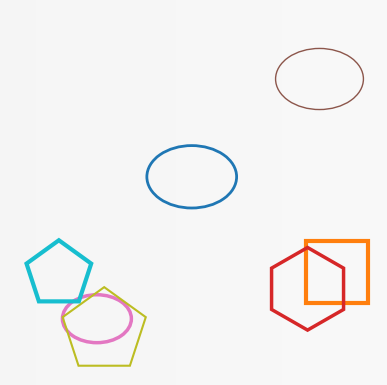[{"shape": "oval", "thickness": 2, "radius": 0.58, "center": [0.495, 0.541]}, {"shape": "square", "thickness": 3, "radius": 0.4, "center": [0.87, 0.294]}, {"shape": "hexagon", "thickness": 2.5, "radius": 0.54, "center": [0.794, 0.25]}, {"shape": "oval", "thickness": 1, "radius": 0.57, "center": [0.825, 0.795]}, {"shape": "oval", "thickness": 2.5, "radius": 0.44, "center": [0.25, 0.172]}, {"shape": "pentagon", "thickness": 1.5, "radius": 0.56, "center": [0.269, 0.141]}, {"shape": "pentagon", "thickness": 3, "radius": 0.44, "center": [0.152, 0.288]}]